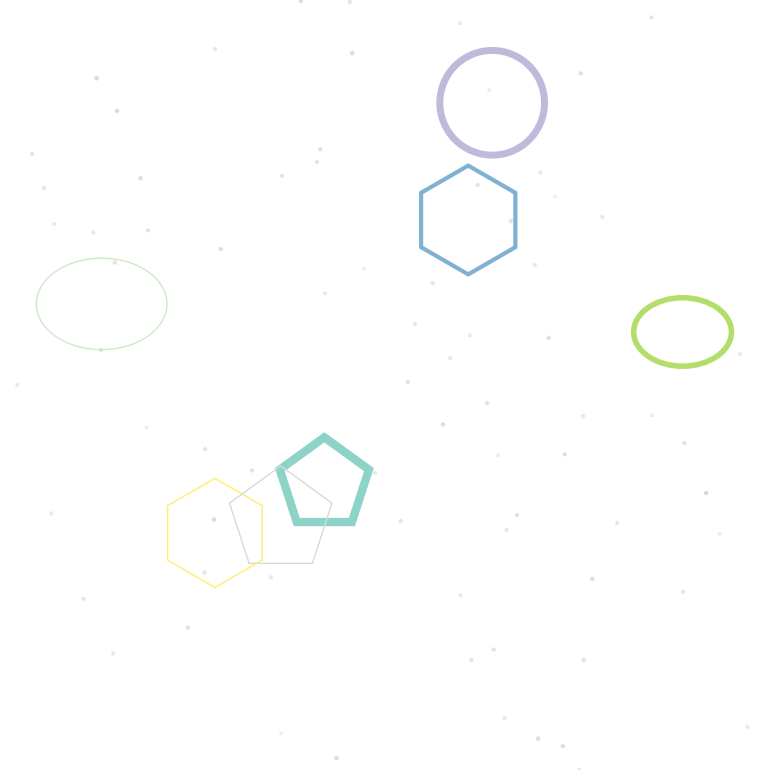[{"shape": "pentagon", "thickness": 3, "radius": 0.3, "center": [0.421, 0.371]}, {"shape": "circle", "thickness": 2.5, "radius": 0.34, "center": [0.639, 0.867]}, {"shape": "hexagon", "thickness": 1.5, "radius": 0.35, "center": [0.608, 0.714]}, {"shape": "oval", "thickness": 2, "radius": 0.32, "center": [0.886, 0.569]}, {"shape": "pentagon", "thickness": 0.5, "radius": 0.35, "center": [0.365, 0.325]}, {"shape": "oval", "thickness": 0.5, "radius": 0.42, "center": [0.132, 0.605]}, {"shape": "hexagon", "thickness": 0.5, "radius": 0.35, "center": [0.279, 0.308]}]